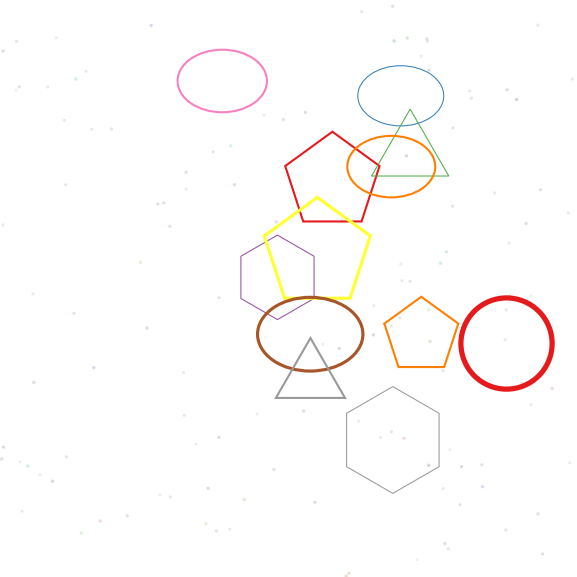[{"shape": "circle", "thickness": 2.5, "radius": 0.39, "center": [0.877, 0.404]}, {"shape": "pentagon", "thickness": 1, "radius": 0.43, "center": [0.576, 0.685]}, {"shape": "oval", "thickness": 0.5, "radius": 0.37, "center": [0.694, 0.833]}, {"shape": "triangle", "thickness": 0.5, "radius": 0.39, "center": [0.71, 0.733]}, {"shape": "hexagon", "thickness": 0.5, "radius": 0.37, "center": [0.48, 0.519]}, {"shape": "pentagon", "thickness": 1, "radius": 0.34, "center": [0.73, 0.418]}, {"shape": "oval", "thickness": 1, "radius": 0.38, "center": [0.678, 0.711]}, {"shape": "pentagon", "thickness": 1.5, "radius": 0.48, "center": [0.55, 0.561]}, {"shape": "oval", "thickness": 1.5, "radius": 0.46, "center": [0.537, 0.42]}, {"shape": "oval", "thickness": 1, "radius": 0.39, "center": [0.385, 0.859]}, {"shape": "triangle", "thickness": 1, "radius": 0.35, "center": [0.538, 0.345]}, {"shape": "hexagon", "thickness": 0.5, "radius": 0.46, "center": [0.68, 0.237]}]